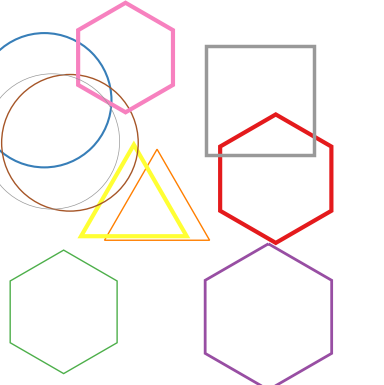[{"shape": "hexagon", "thickness": 3, "radius": 0.83, "center": [0.716, 0.536]}, {"shape": "circle", "thickness": 1.5, "radius": 0.87, "center": [0.115, 0.74]}, {"shape": "hexagon", "thickness": 1, "radius": 0.8, "center": [0.165, 0.19]}, {"shape": "hexagon", "thickness": 2, "radius": 0.95, "center": [0.697, 0.177]}, {"shape": "triangle", "thickness": 1, "radius": 0.79, "center": [0.408, 0.455]}, {"shape": "triangle", "thickness": 3, "radius": 0.79, "center": [0.348, 0.466]}, {"shape": "circle", "thickness": 1, "radius": 0.89, "center": [0.182, 0.629]}, {"shape": "hexagon", "thickness": 3, "radius": 0.71, "center": [0.326, 0.851]}, {"shape": "circle", "thickness": 0.5, "radius": 0.88, "center": [0.135, 0.633]}, {"shape": "square", "thickness": 2.5, "radius": 0.71, "center": [0.676, 0.739]}]